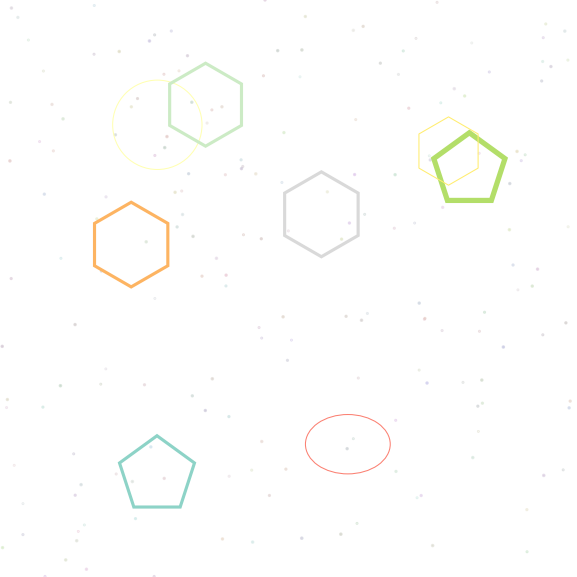[{"shape": "pentagon", "thickness": 1.5, "radius": 0.34, "center": [0.272, 0.176]}, {"shape": "circle", "thickness": 0.5, "radius": 0.39, "center": [0.272, 0.783]}, {"shape": "oval", "thickness": 0.5, "radius": 0.37, "center": [0.602, 0.23]}, {"shape": "hexagon", "thickness": 1.5, "radius": 0.37, "center": [0.227, 0.576]}, {"shape": "pentagon", "thickness": 2.5, "radius": 0.32, "center": [0.813, 0.704]}, {"shape": "hexagon", "thickness": 1.5, "radius": 0.37, "center": [0.557, 0.628]}, {"shape": "hexagon", "thickness": 1.5, "radius": 0.36, "center": [0.356, 0.818]}, {"shape": "hexagon", "thickness": 0.5, "radius": 0.3, "center": [0.777, 0.738]}]